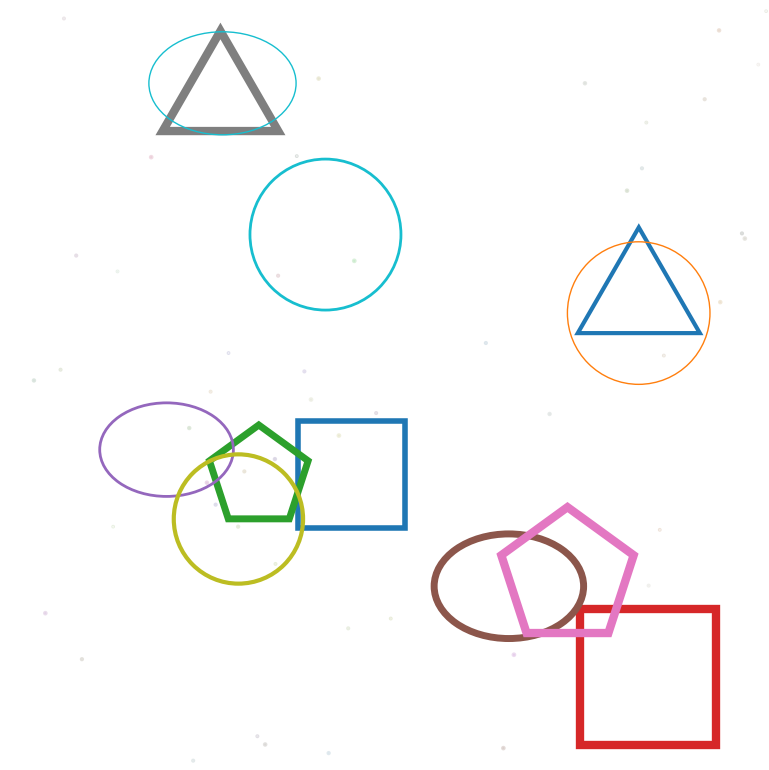[{"shape": "triangle", "thickness": 1.5, "radius": 0.46, "center": [0.83, 0.613]}, {"shape": "square", "thickness": 2, "radius": 0.35, "center": [0.456, 0.384]}, {"shape": "circle", "thickness": 0.5, "radius": 0.46, "center": [0.829, 0.593]}, {"shape": "pentagon", "thickness": 2.5, "radius": 0.34, "center": [0.336, 0.381]}, {"shape": "square", "thickness": 3, "radius": 0.44, "center": [0.841, 0.121]}, {"shape": "oval", "thickness": 1, "radius": 0.43, "center": [0.216, 0.416]}, {"shape": "oval", "thickness": 2.5, "radius": 0.49, "center": [0.661, 0.239]}, {"shape": "pentagon", "thickness": 3, "radius": 0.45, "center": [0.737, 0.251]}, {"shape": "triangle", "thickness": 3, "radius": 0.43, "center": [0.286, 0.873]}, {"shape": "circle", "thickness": 1.5, "radius": 0.42, "center": [0.31, 0.326]}, {"shape": "circle", "thickness": 1, "radius": 0.49, "center": [0.423, 0.695]}, {"shape": "oval", "thickness": 0.5, "radius": 0.48, "center": [0.289, 0.892]}]